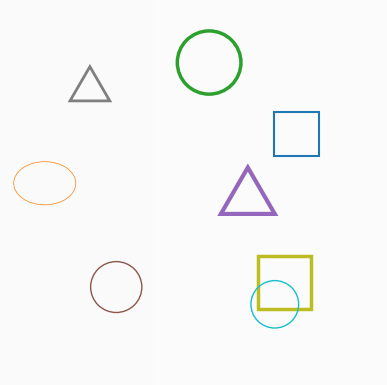[{"shape": "square", "thickness": 1.5, "radius": 0.29, "center": [0.765, 0.653]}, {"shape": "oval", "thickness": 0.5, "radius": 0.4, "center": [0.116, 0.524]}, {"shape": "circle", "thickness": 2.5, "radius": 0.41, "center": [0.54, 0.838]}, {"shape": "triangle", "thickness": 3, "radius": 0.4, "center": [0.64, 0.485]}, {"shape": "circle", "thickness": 1, "radius": 0.33, "center": [0.3, 0.254]}, {"shape": "triangle", "thickness": 2, "radius": 0.3, "center": [0.232, 0.768]}, {"shape": "square", "thickness": 2.5, "radius": 0.34, "center": [0.735, 0.267]}, {"shape": "circle", "thickness": 1, "radius": 0.31, "center": [0.709, 0.21]}]